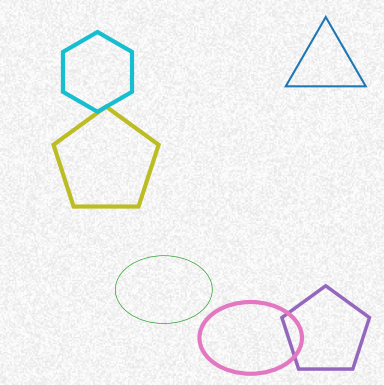[{"shape": "triangle", "thickness": 1.5, "radius": 0.6, "center": [0.846, 0.836]}, {"shape": "oval", "thickness": 0.5, "radius": 0.63, "center": [0.426, 0.248]}, {"shape": "pentagon", "thickness": 2.5, "radius": 0.6, "center": [0.846, 0.138]}, {"shape": "oval", "thickness": 3, "radius": 0.67, "center": [0.651, 0.122]}, {"shape": "pentagon", "thickness": 3, "radius": 0.72, "center": [0.275, 0.58]}, {"shape": "hexagon", "thickness": 3, "radius": 0.52, "center": [0.253, 0.813]}]